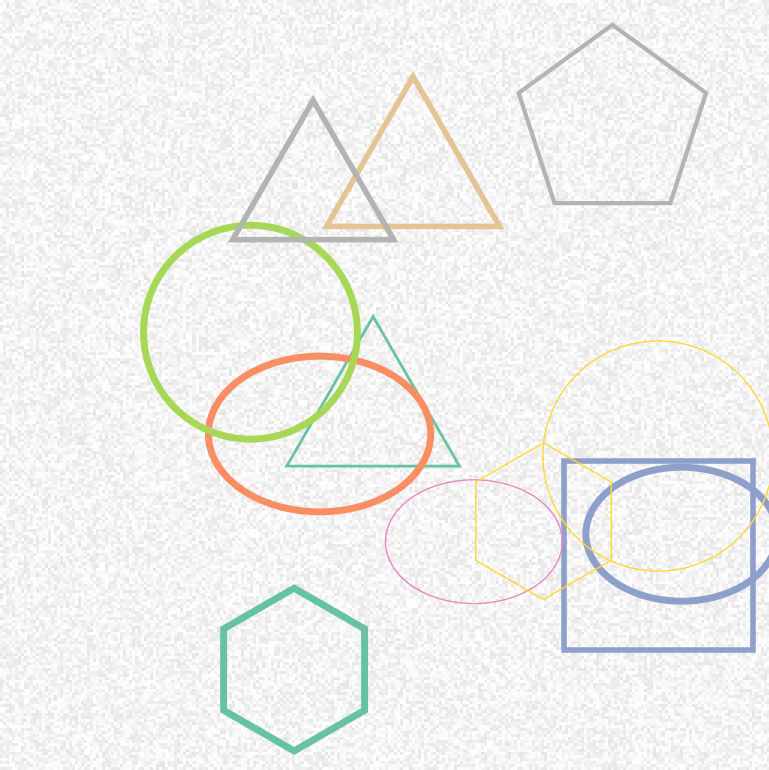[{"shape": "hexagon", "thickness": 2.5, "radius": 0.53, "center": [0.382, 0.13]}, {"shape": "triangle", "thickness": 1, "radius": 0.65, "center": [0.485, 0.459]}, {"shape": "oval", "thickness": 2.5, "radius": 0.72, "center": [0.415, 0.436]}, {"shape": "square", "thickness": 2, "radius": 0.62, "center": [0.855, 0.279]}, {"shape": "oval", "thickness": 2.5, "radius": 0.62, "center": [0.885, 0.306]}, {"shape": "oval", "thickness": 0.5, "radius": 0.57, "center": [0.615, 0.297]}, {"shape": "circle", "thickness": 2.5, "radius": 0.69, "center": [0.325, 0.569]}, {"shape": "circle", "thickness": 0.5, "radius": 0.75, "center": [0.855, 0.408]}, {"shape": "hexagon", "thickness": 0.5, "radius": 0.51, "center": [0.706, 0.323]}, {"shape": "triangle", "thickness": 2, "radius": 0.65, "center": [0.536, 0.771]}, {"shape": "pentagon", "thickness": 1.5, "radius": 0.64, "center": [0.795, 0.84]}, {"shape": "triangle", "thickness": 2, "radius": 0.6, "center": [0.407, 0.749]}]